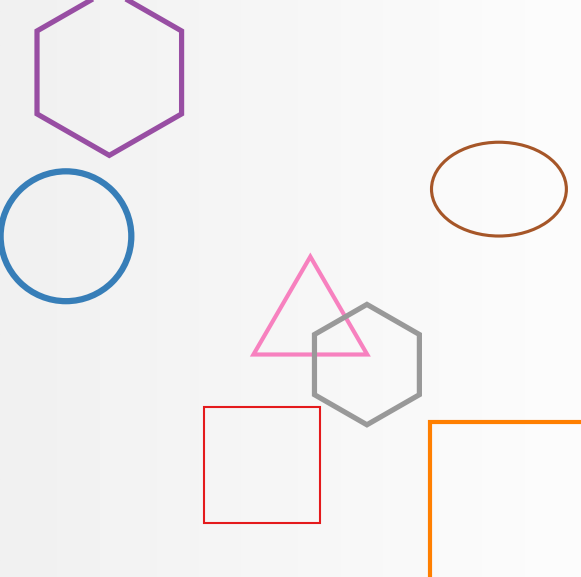[{"shape": "square", "thickness": 1, "radius": 0.5, "center": [0.451, 0.194]}, {"shape": "circle", "thickness": 3, "radius": 0.56, "center": [0.113, 0.59]}, {"shape": "hexagon", "thickness": 2.5, "radius": 0.72, "center": [0.188, 0.874]}, {"shape": "square", "thickness": 2, "radius": 0.68, "center": [0.875, 0.133]}, {"shape": "oval", "thickness": 1.5, "radius": 0.58, "center": [0.858, 0.672]}, {"shape": "triangle", "thickness": 2, "radius": 0.56, "center": [0.534, 0.442]}, {"shape": "hexagon", "thickness": 2.5, "radius": 0.52, "center": [0.631, 0.368]}]